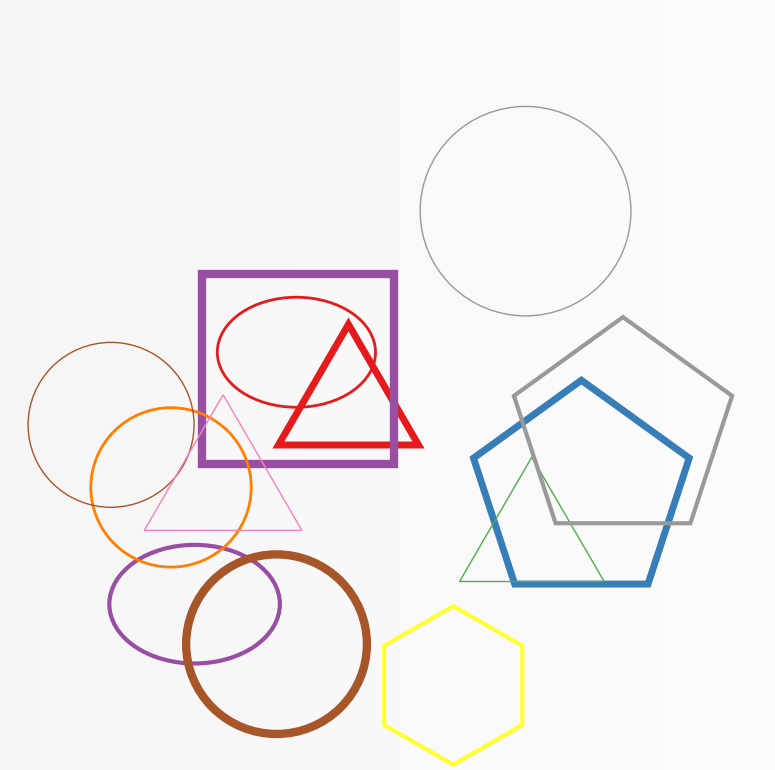[{"shape": "triangle", "thickness": 2.5, "radius": 0.52, "center": [0.45, 0.474]}, {"shape": "oval", "thickness": 1, "radius": 0.51, "center": [0.382, 0.543]}, {"shape": "pentagon", "thickness": 2.5, "radius": 0.73, "center": [0.75, 0.36]}, {"shape": "triangle", "thickness": 0.5, "radius": 0.54, "center": [0.686, 0.299]}, {"shape": "square", "thickness": 3, "radius": 0.62, "center": [0.384, 0.521]}, {"shape": "oval", "thickness": 1.5, "radius": 0.55, "center": [0.251, 0.215]}, {"shape": "circle", "thickness": 1, "radius": 0.52, "center": [0.221, 0.367]}, {"shape": "hexagon", "thickness": 1.5, "radius": 0.51, "center": [0.585, 0.11]}, {"shape": "circle", "thickness": 3, "radius": 0.58, "center": [0.357, 0.163]}, {"shape": "circle", "thickness": 0.5, "radius": 0.54, "center": [0.143, 0.448]}, {"shape": "triangle", "thickness": 0.5, "radius": 0.59, "center": [0.288, 0.37]}, {"shape": "pentagon", "thickness": 1.5, "radius": 0.74, "center": [0.804, 0.44]}, {"shape": "circle", "thickness": 0.5, "radius": 0.68, "center": [0.678, 0.726]}]